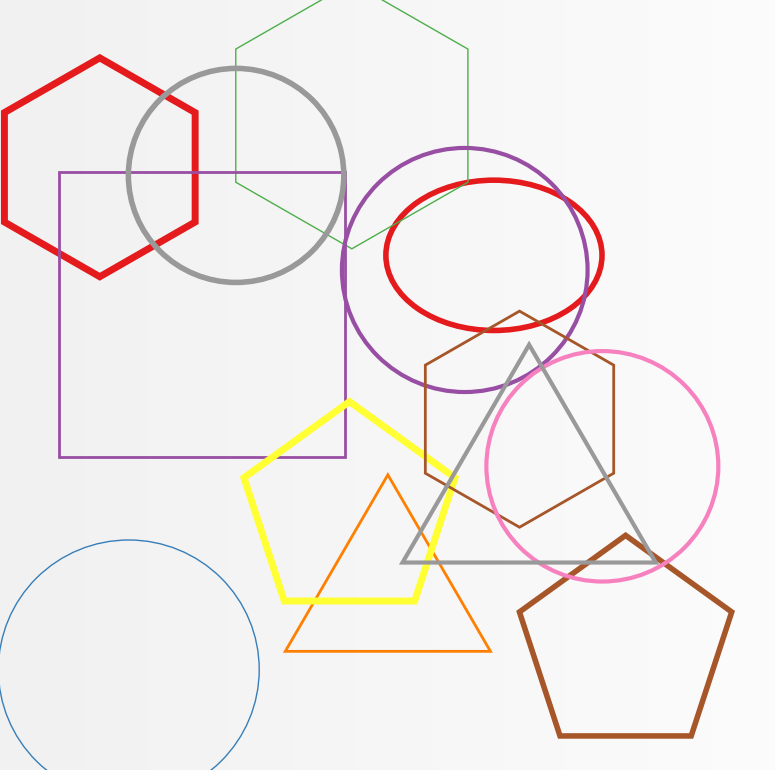[{"shape": "hexagon", "thickness": 2.5, "radius": 0.71, "center": [0.129, 0.783]}, {"shape": "oval", "thickness": 2, "radius": 0.7, "center": [0.637, 0.668]}, {"shape": "circle", "thickness": 0.5, "radius": 0.84, "center": [0.166, 0.13]}, {"shape": "hexagon", "thickness": 0.5, "radius": 0.86, "center": [0.454, 0.85]}, {"shape": "square", "thickness": 1, "radius": 0.92, "center": [0.26, 0.591]}, {"shape": "circle", "thickness": 1.5, "radius": 0.79, "center": [0.6, 0.649]}, {"shape": "triangle", "thickness": 1, "radius": 0.76, "center": [0.5, 0.231]}, {"shape": "pentagon", "thickness": 2.5, "radius": 0.72, "center": [0.451, 0.335]}, {"shape": "hexagon", "thickness": 1, "radius": 0.7, "center": [0.67, 0.456]}, {"shape": "pentagon", "thickness": 2, "radius": 0.72, "center": [0.807, 0.161]}, {"shape": "circle", "thickness": 1.5, "radius": 0.75, "center": [0.777, 0.394]}, {"shape": "triangle", "thickness": 1.5, "radius": 0.94, "center": [0.683, 0.364]}, {"shape": "circle", "thickness": 2, "radius": 0.69, "center": [0.305, 0.772]}]